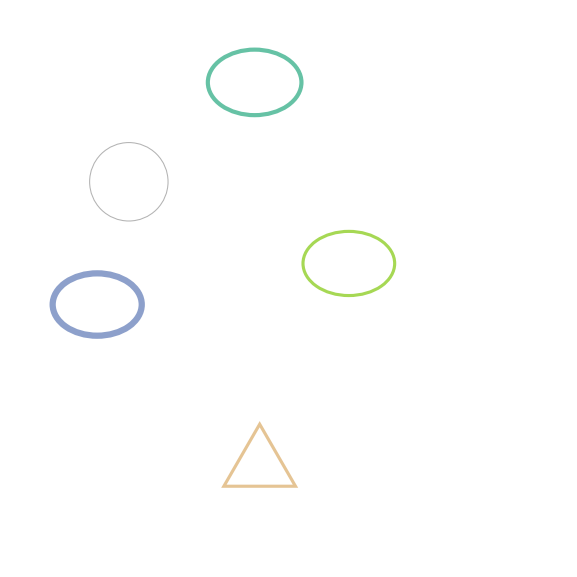[{"shape": "oval", "thickness": 2, "radius": 0.41, "center": [0.441, 0.856]}, {"shape": "oval", "thickness": 3, "radius": 0.39, "center": [0.168, 0.472]}, {"shape": "oval", "thickness": 1.5, "radius": 0.4, "center": [0.604, 0.543]}, {"shape": "triangle", "thickness": 1.5, "radius": 0.36, "center": [0.45, 0.193]}, {"shape": "circle", "thickness": 0.5, "radius": 0.34, "center": [0.223, 0.684]}]